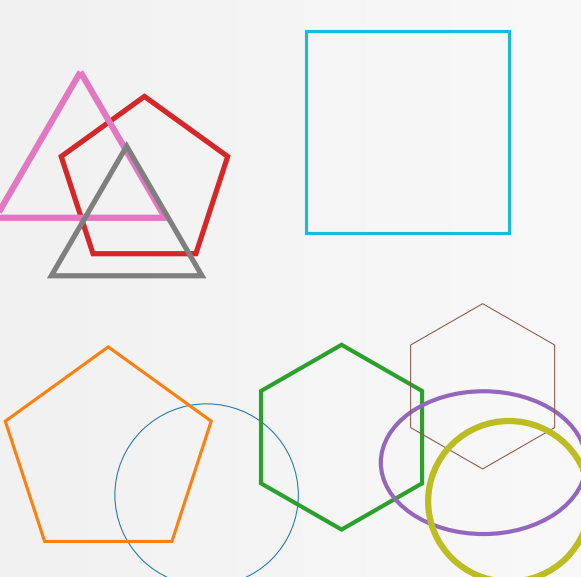[{"shape": "circle", "thickness": 0.5, "radius": 0.79, "center": [0.355, 0.142]}, {"shape": "pentagon", "thickness": 1.5, "radius": 0.93, "center": [0.186, 0.212]}, {"shape": "hexagon", "thickness": 2, "radius": 0.8, "center": [0.588, 0.242]}, {"shape": "pentagon", "thickness": 2.5, "radius": 0.75, "center": [0.249, 0.682]}, {"shape": "oval", "thickness": 2, "radius": 0.88, "center": [0.832, 0.198]}, {"shape": "hexagon", "thickness": 0.5, "radius": 0.72, "center": [0.83, 0.33]}, {"shape": "triangle", "thickness": 3, "radius": 0.84, "center": [0.138, 0.706]}, {"shape": "triangle", "thickness": 2.5, "radius": 0.75, "center": [0.218, 0.596]}, {"shape": "circle", "thickness": 3, "radius": 0.7, "center": [0.876, 0.131]}, {"shape": "square", "thickness": 1.5, "radius": 0.87, "center": [0.701, 0.77]}]